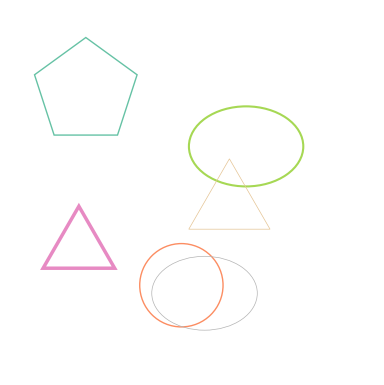[{"shape": "pentagon", "thickness": 1, "radius": 0.7, "center": [0.223, 0.762]}, {"shape": "circle", "thickness": 1, "radius": 0.54, "center": [0.471, 0.259]}, {"shape": "triangle", "thickness": 2.5, "radius": 0.54, "center": [0.205, 0.357]}, {"shape": "oval", "thickness": 1.5, "radius": 0.74, "center": [0.639, 0.62]}, {"shape": "triangle", "thickness": 0.5, "radius": 0.61, "center": [0.596, 0.466]}, {"shape": "oval", "thickness": 0.5, "radius": 0.69, "center": [0.531, 0.238]}]